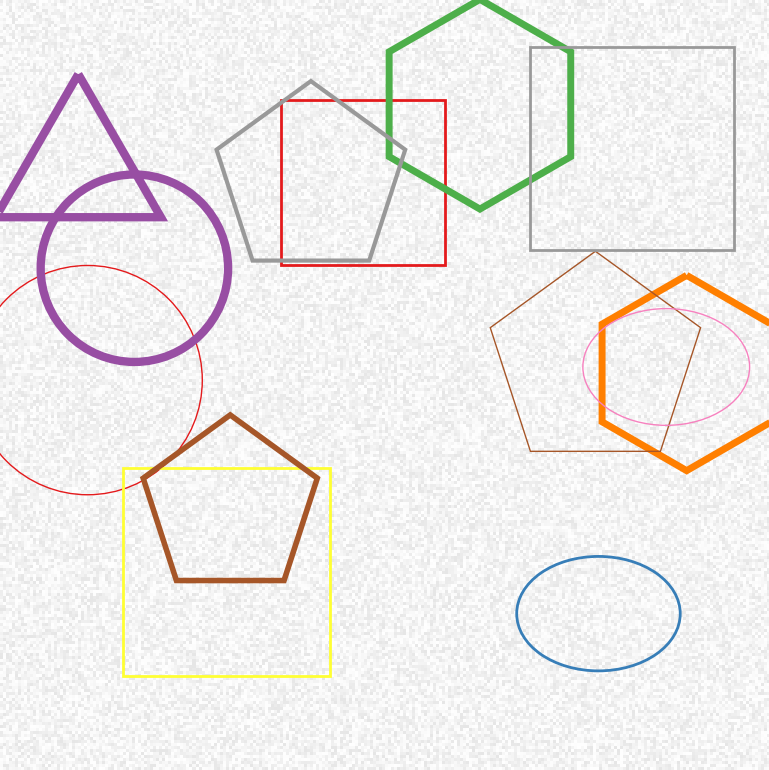[{"shape": "circle", "thickness": 0.5, "radius": 0.74, "center": [0.114, 0.506]}, {"shape": "square", "thickness": 1, "radius": 0.53, "center": [0.472, 0.763]}, {"shape": "oval", "thickness": 1, "radius": 0.53, "center": [0.777, 0.203]}, {"shape": "hexagon", "thickness": 2.5, "radius": 0.68, "center": [0.623, 0.865]}, {"shape": "triangle", "thickness": 3, "radius": 0.62, "center": [0.102, 0.78]}, {"shape": "circle", "thickness": 3, "radius": 0.61, "center": [0.175, 0.652]}, {"shape": "hexagon", "thickness": 2.5, "radius": 0.63, "center": [0.892, 0.516]}, {"shape": "square", "thickness": 1, "radius": 0.67, "center": [0.294, 0.257]}, {"shape": "pentagon", "thickness": 2, "radius": 0.59, "center": [0.299, 0.342]}, {"shape": "pentagon", "thickness": 0.5, "radius": 0.72, "center": [0.773, 0.53]}, {"shape": "oval", "thickness": 0.5, "radius": 0.54, "center": [0.865, 0.523]}, {"shape": "square", "thickness": 1, "radius": 0.66, "center": [0.821, 0.807]}, {"shape": "pentagon", "thickness": 1.5, "radius": 0.64, "center": [0.404, 0.766]}]